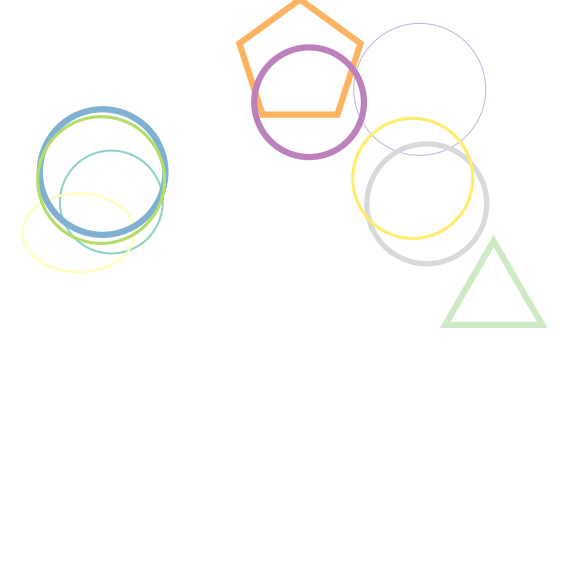[{"shape": "circle", "thickness": 1, "radius": 0.45, "center": [0.193, 0.649]}, {"shape": "oval", "thickness": 1, "radius": 0.49, "center": [0.136, 0.596]}, {"shape": "circle", "thickness": 0.5, "radius": 0.57, "center": [0.727, 0.844]}, {"shape": "circle", "thickness": 3, "radius": 0.54, "center": [0.178, 0.701]}, {"shape": "pentagon", "thickness": 3, "radius": 0.55, "center": [0.519, 0.89]}, {"shape": "circle", "thickness": 1.5, "radius": 0.55, "center": [0.175, 0.687]}, {"shape": "circle", "thickness": 2.5, "radius": 0.52, "center": [0.739, 0.646]}, {"shape": "circle", "thickness": 3, "radius": 0.47, "center": [0.535, 0.822]}, {"shape": "triangle", "thickness": 3, "radius": 0.49, "center": [0.855, 0.485]}, {"shape": "circle", "thickness": 1.5, "radius": 0.52, "center": [0.715, 0.69]}]